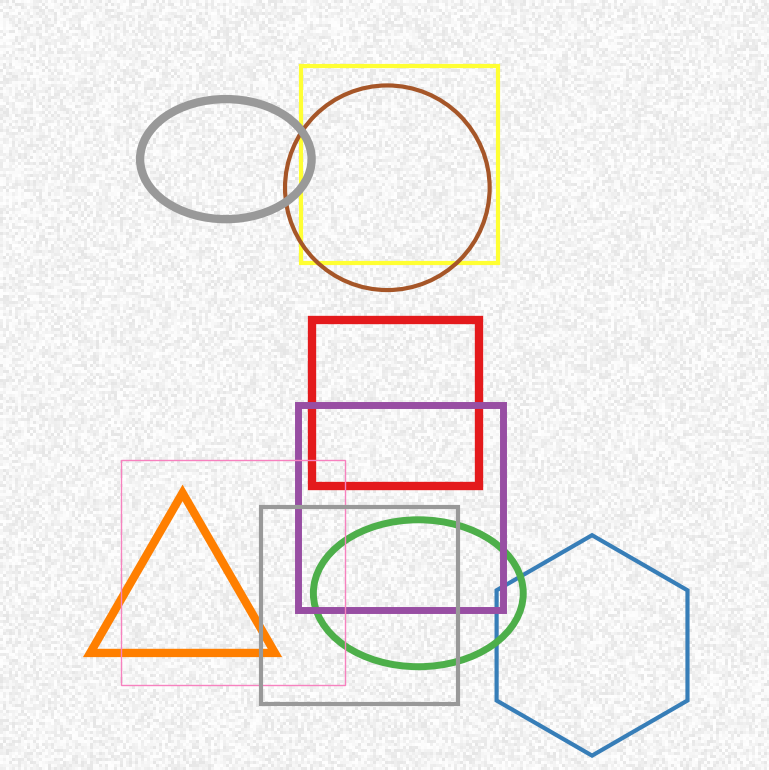[{"shape": "square", "thickness": 3, "radius": 0.54, "center": [0.514, 0.477]}, {"shape": "hexagon", "thickness": 1.5, "radius": 0.72, "center": [0.769, 0.162]}, {"shape": "oval", "thickness": 2.5, "radius": 0.68, "center": [0.543, 0.23]}, {"shape": "square", "thickness": 2.5, "radius": 0.67, "center": [0.52, 0.341]}, {"shape": "triangle", "thickness": 3, "radius": 0.69, "center": [0.237, 0.221]}, {"shape": "square", "thickness": 1.5, "radius": 0.64, "center": [0.519, 0.786]}, {"shape": "circle", "thickness": 1.5, "radius": 0.66, "center": [0.503, 0.756]}, {"shape": "square", "thickness": 0.5, "radius": 0.73, "center": [0.303, 0.257]}, {"shape": "oval", "thickness": 3, "radius": 0.56, "center": [0.293, 0.793]}, {"shape": "square", "thickness": 1.5, "radius": 0.64, "center": [0.467, 0.214]}]